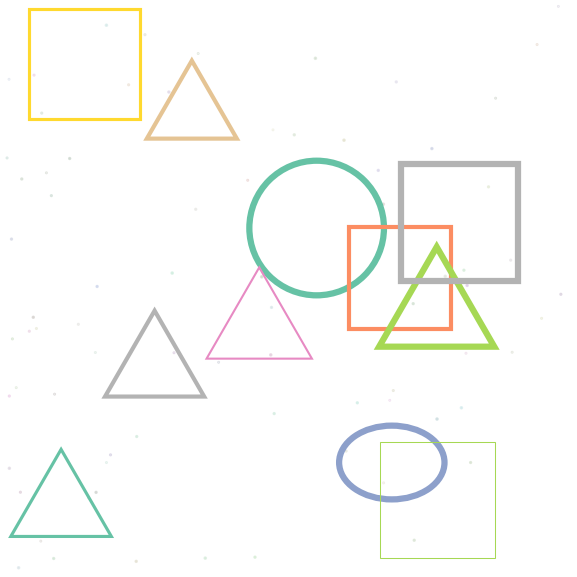[{"shape": "circle", "thickness": 3, "radius": 0.58, "center": [0.548, 0.604]}, {"shape": "triangle", "thickness": 1.5, "radius": 0.5, "center": [0.106, 0.12]}, {"shape": "square", "thickness": 2, "radius": 0.44, "center": [0.692, 0.518]}, {"shape": "oval", "thickness": 3, "radius": 0.46, "center": [0.678, 0.198]}, {"shape": "triangle", "thickness": 1, "radius": 0.53, "center": [0.449, 0.431]}, {"shape": "triangle", "thickness": 3, "radius": 0.58, "center": [0.756, 0.456]}, {"shape": "square", "thickness": 0.5, "radius": 0.5, "center": [0.757, 0.133]}, {"shape": "square", "thickness": 1.5, "radius": 0.48, "center": [0.146, 0.888]}, {"shape": "triangle", "thickness": 2, "radius": 0.45, "center": [0.332, 0.804]}, {"shape": "triangle", "thickness": 2, "radius": 0.5, "center": [0.268, 0.362]}, {"shape": "square", "thickness": 3, "radius": 0.51, "center": [0.795, 0.614]}]